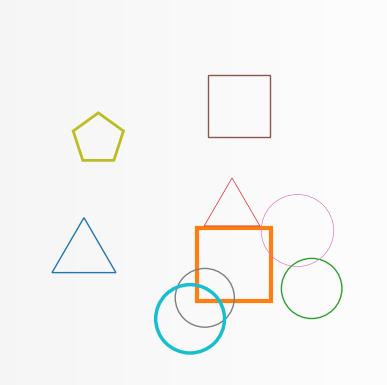[{"shape": "triangle", "thickness": 1, "radius": 0.48, "center": [0.217, 0.34]}, {"shape": "square", "thickness": 3, "radius": 0.47, "center": [0.604, 0.312]}, {"shape": "circle", "thickness": 1, "radius": 0.39, "center": [0.804, 0.251]}, {"shape": "triangle", "thickness": 0.5, "radius": 0.42, "center": [0.599, 0.455]}, {"shape": "square", "thickness": 1, "radius": 0.4, "center": [0.618, 0.724]}, {"shape": "circle", "thickness": 0.5, "radius": 0.47, "center": [0.768, 0.401]}, {"shape": "circle", "thickness": 1, "radius": 0.38, "center": [0.529, 0.226]}, {"shape": "pentagon", "thickness": 2, "radius": 0.34, "center": [0.254, 0.639]}, {"shape": "circle", "thickness": 2.5, "radius": 0.44, "center": [0.491, 0.172]}]